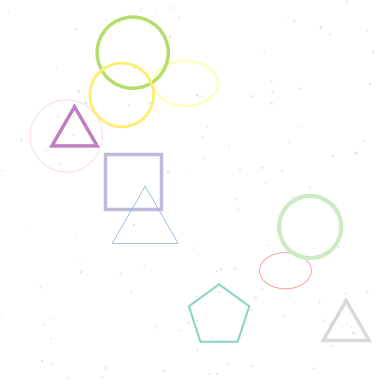[{"shape": "pentagon", "thickness": 1.5, "radius": 0.41, "center": [0.569, 0.179]}, {"shape": "oval", "thickness": 1.5, "radius": 0.42, "center": [0.482, 0.783]}, {"shape": "square", "thickness": 2.5, "radius": 0.36, "center": [0.346, 0.528]}, {"shape": "oval", "thickness": 0.5, "radius": 0.34, "center": [0.741, 0.297]}, {"shape": "triangle", "thickness": 0.5, "radius": 0.5, "center": [0.377, 0.417]}, {"shape": "circle", "thickness": 2.5, "radius": 0.46, "center": [0.345, 0.863]}, {"shape": "circle", "thickness": 0.5, "radius": 0.47, "center": [0.172, 0.647]}, {"shape": "triangle", "thickness": 2.5, "radius": 0.34, "center": [0.899, 0.15]}, {"shape": "triangle", "thickness": 2.5, "radius": 0.34, "center": [0.194, 0.655]}, {"shape": "circle", "thickness": 3, "radius": 0.4, "center": [0.806, 0.41]}, {"shape": "circle", "thickness": 2, "radius": 0.41, "center": [0.316, 0.753]}]